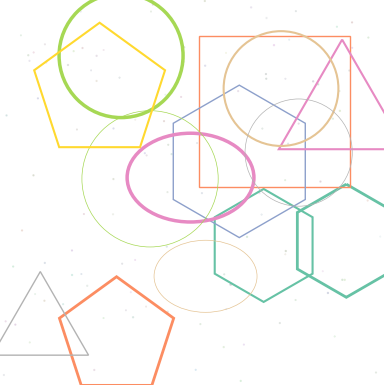[{"shape": "hexagon", "thickness": 2, "radius": 0.73, "center": [0.9, 0.375]}, {"shape": "hexagon", "thickness": 1.5, "radius": 0.73, "center": [0.685, 0.362]}, {"shape": "pentagon", "thickness": 2, "radius": 0.78, "center": [0.303, 0.125]}, {"shape": "square", "thickness": 1, "radius": 0.98, "center": [0.714, 0.711]}, {"shape": "hexagon", "thickness": 1, "radius": 0.99, "center": [0.622, 0.581]}, {"shape": "triangle", "thickness": 1.5, "radius": 0.95, "center": [0.889, 0.707]}, {"shape": "oval", "thickness": 2.5, "radius": 0.82, "center": [0.495, 0.539]}, {"shape": "circle", "thickness": 0.5, "radius": 0.88, "center": [0.39, 0.536]}, {"shape": "circle", "thickness": 2.5, "radius": 0.81, "center": [0.314, 0.856]}, {"shape": "pentagon", "thickness": 1.5, "radius": 0.89, "center": [0.259, 0.762]}, {"shape": "circle", "thickness": 1.5, "radius": 0.75, "center": [0.73, 0.77]}, {"shape": "oval", "thickness": 0.5, "radius": 0.67, "center": [0.534, 0.282]}, {"shape": "triangle", "thickness": 1, "radius": 0.72, "center": [0.105, 0.15]}, {"shape": "circle", "thickness": 0.5, "radius": 0.7, "center": [0.776, 0.604]}]